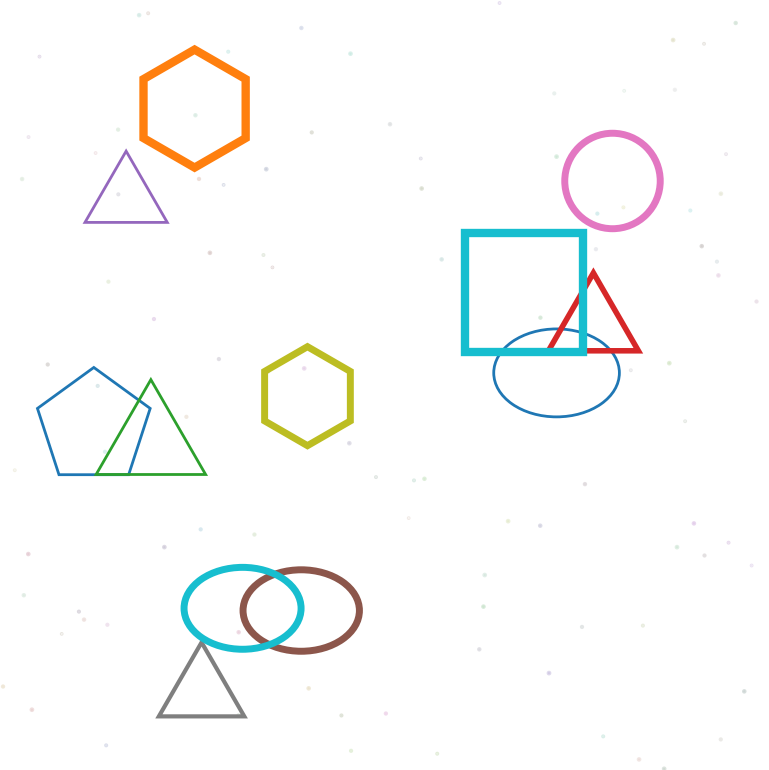[{"shape": "pentagon", "thickness": 1, "radius": 0.38, "center": [0.122, 0.446]}, {"shape": "oval", "thickness": 1, "radius": 0.41, "center": [0.723, 0.516]}, {"shape": "hexagon", "thickness": 3, "radius": 0.38, "center": [0.253, 0.859]}, {"shape": "triangle", "thickness": 1, "radius": 0.41, "center": [0.196, 0.425]}, {"shape": "triangle", "thickness": 2, "radius": 0.34, "center": [0.771, 0.578]}, {"shape": "triangle", "thickness": 1, "radius": 0.31, "center": [0.164, 0.742]}, {"shape": "oval", "thickness": 2.5, "radius": 0.38, "center": [0.391, 0.207]}, {"shape": "circle", "thickness": 2.5, "radius": 0.31, "center": [0.795, 0.765]}, {"shape": "triangle", "thickness": 1.5, "radius": 0.32, "center": [0.262, 0.102]}, {"shape": "hexagon", "thickness": 2.5, "radius": 0.32, "center": [0.399, 0.485]}, {"shape": "square", "thickness": 3, "radius": 0.38, "center": [0.681, 0.62]}, {"shape": "oval", "thickness": 2.5, "radius": 0.38, "center": [0.315, 0.21]}]